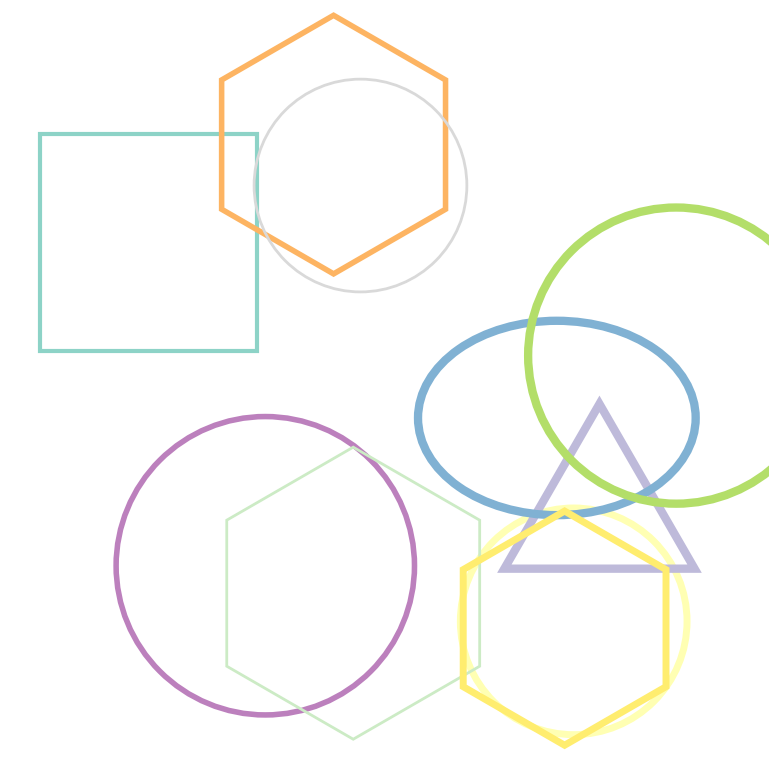[{"shape": "square", "thickness": 1.5, "radius": 0.7, "center": [0.193, 0.685]}, {"shape": "circle", "thickness": 2.5, "radius": 0.74, "center": [0.745, 0.193]}, {"shape": "triangle", "thickness": 3, "radius": 0.71, "center": [0.779, 0.333]}, {"shape": "oval", "thickness": 3, "radius": 0.9, "center": [0.723, 0.457]}, {"shape": "hexagon", "thickness": 2, "radius": 0.84, "center": [0.433, 0.812]}, {"shape": "circle", "thickness": 3, "radius": 0.96, "center": [0.878, 0.538]}, {"shape": "circle", "thickness": 1, "radius": 0.69, "center": [0.468, 0.759]}, {"shape": "circle", "thickness": 2, "radius": 0.97, "center": [0.345, 0.265]}, {"shape": "hexagon", "thickness": 1, "radius": 0.95, "center": [0.459, 0.23]}, {"shape": "hexagon", "thickness": 2.5, "radius": 0.76, "center": [0.733, 0.184]}]